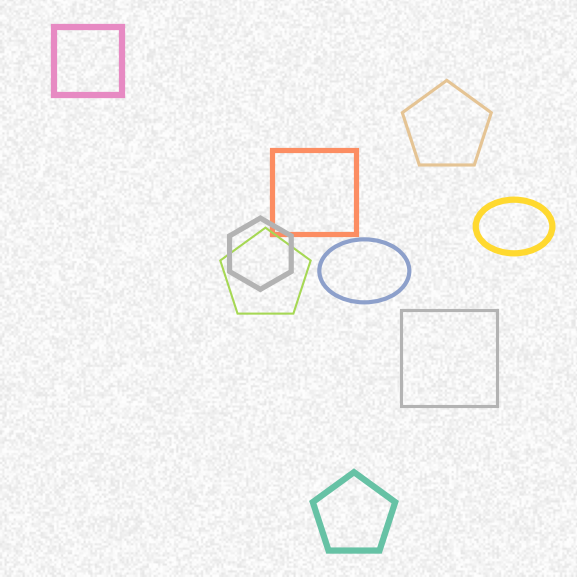[{"shape": "pentagon", "thickness": 3, "radius": 0.38, "center": [0.613, 0.106]}, {"shape": "square", "thickness": 2.5, "radius": 0.36, "center": [0.544, 0.666]}, {"shape": "oval", "thickness": 2, "radius": 0.39, "center": [0.631, 0.53]}, {"shape": "square", "thickness": 3, "radius": 0.29, "center": [0.153, 0.893]}, {"shape": "pentagon", "thickness": 1, "radius": 0.41, "center": [0.46, 0.523]}, {"shape": "oval", "thickness": 3, "radius": 0.33, "center": [0.89, 0.607]}, {"shape": "pentagon", "thickness": 1.5, "radius": 0.41, "center": [0.774, 0.779]}, {"shape": "hexagon", "thickness": 2.5, "radius": 0.31, "center": [0.451, 0.56]}, {"shape": "square", "thickness": 1.5, "radius": 0.42, "center": [0.778, 0.38]}]